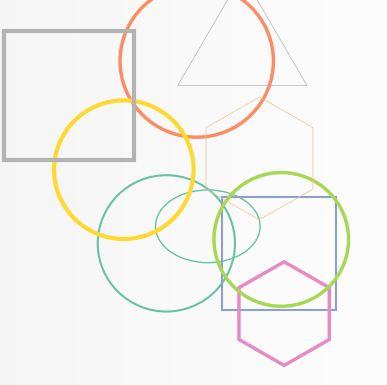[{"shape": "circle", "thickness": 1.5, "radius": 0.89, "center": [0.429, 0.368]}, {"shape": "oval", "thickness": 1, "radius": 0.67, "center": [0.536, 0.412]}, {"shape": "circle", "thickness": 2.5, "radius": 0.99, "center": [0.508, 0.842]}, {"shape": "square", "thickness": 1.5, "radius": 0.74, "center": [0.72, 0.341]}, {"shape": "hexagon", "thickness": 2.5, "radius": 0.67, "center": [0.733, 0.185]}, {"shape": "circle", "thickness": 2.5, "radius": 0.87, "center": [0.726, 0.378]}, {"shape": "circle", "thickness": 3, "radius": 0.9, "center": [0.32, 0.559]}, {"shape": "hexagon", "thickness": 0.5, "radius": 0.8, "center": [0.67, 0.589]}, {"shape": "square", "thickness": 3, "radius": 0.84, "center": [0.177, 0.752]}, {"shape": "triangle", "thickness": 0.5, "radius": 0.96, "center": [0.625, 0.874]}]